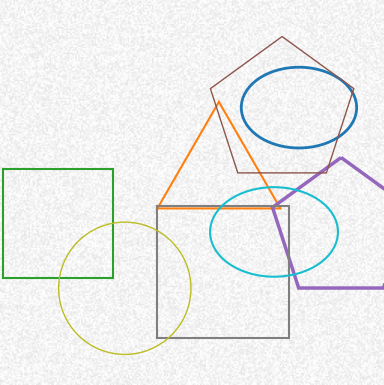[{"shape": "oval", "thickness": 2, "radius": 0.75, "center": [0.777, 0.721]}, {"shape": "triangle", "thickness": 1.5, "radius": 0.92, "center": [0.569, 0.551]}, {"shape": "square", "thickness": 1.5, "radius": 0.71, "center": [0.151, 0.419]}, {"shape": "pentagon", "thickness": 2.5, "radius": 0.94, "center": [0.886, 0.403]}, {"shape": "pentagon", "thickness": 1, "radius": 0.98, "center": [0.733, 0.709]}, {"shape": "square", "thickness": 1.5, "radius": 0.86, "center": [0.58, 0.294]}, {"shape": "circle", "thickness": 1, "radius": 0.86, "center": [0.324, 0.251]}, {"shape": "oval", "thickness": 1.5, "radius": 0.83, "center": [0.712, 0.398]}]